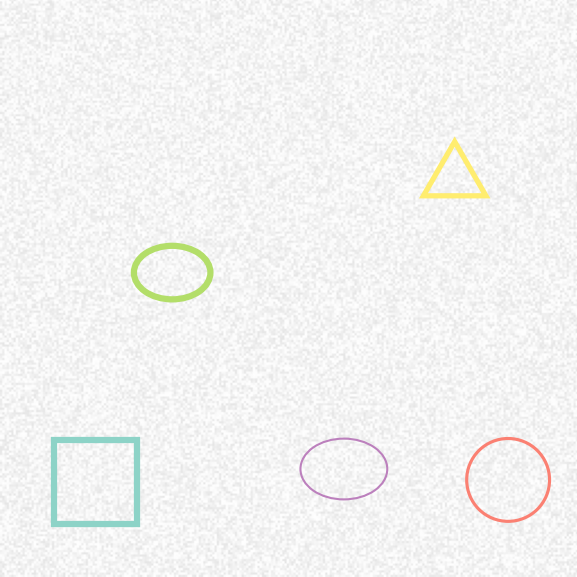[{"shape": "square", "thickness": 3, "radius": 0.36, "center": [0.166, 0.164]}, {"shape": "circle", "thickness": 1.5, "radius": 0.36, "center": [0.88, 0.168]}, {"shape": "oval", "thickness": 3, "radius": 0.33, "center": [0.298, 0.527]}, {"shape": "oval", "thickness": 1, "radius": 0.38, "center": [0.595, 0.187]}, {"shape": "triangle", "thickness": 2.5, "radius": 0.31, "center": [0.787, 0.691]}]